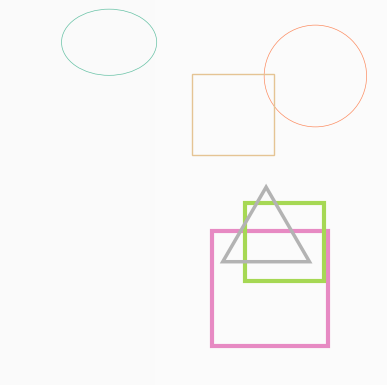[{"shape": "oval", "thickness": 0.5, "radius": 0.61, "center": [0.282, 0.89]}, {"shape": "circle", "thickness": 0.5, "radius": 0.66, "center": [0.814, 0.803]}, {"shape": "square", "thickness": 3, "radius": 0.75, "center": [0.698, 0.251]}, {"shape": "square", "thickness": 3, "radius": 0.5, "center": [0.734, 0.372]}, {"shape": "square", "thickness": 1, "radius": 0.53, "center": [0.602, 0.703]}, {"shape": "triangle", "thickness": 2.5, "radius": 0.65, "center": [0.687, 0.385]}]